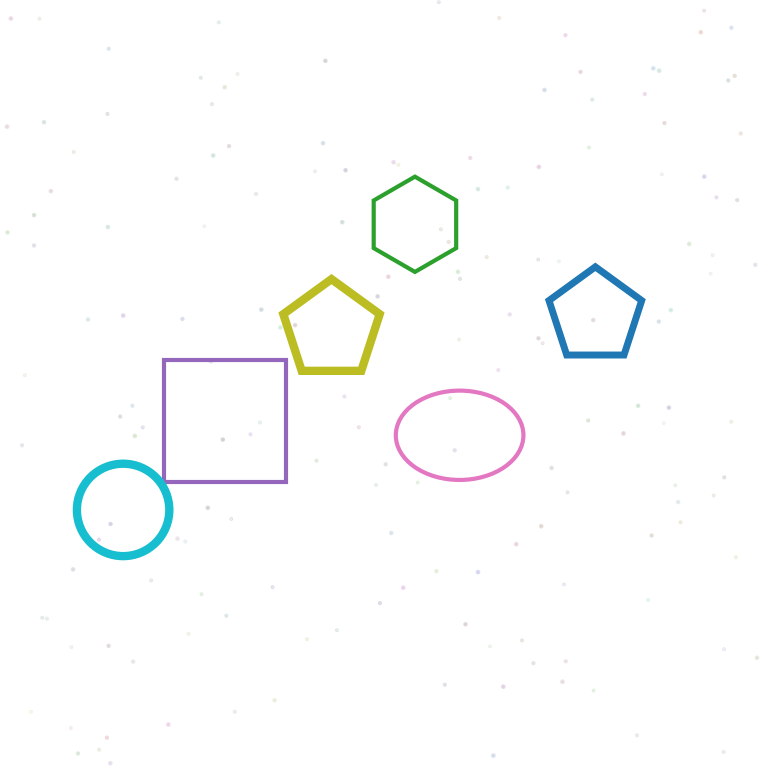[{"shape": "pentagon", "thickness": 2.5, "radius": 0.32, "center": [0.773, 0.59]}, {"shape": "hexagon", "thickness": 1.5, "radius": 0.31, "center": [0.539, 0.709]}, {"shape": "square", "thickness": 1.5, "radius": 0.4, "center": [0.292, 0.454]}, {"shape": "oval", "thickness": 1.5, "radius": 0.41, "center": [0.597, 0.435]}, {"shape": "pentagon", "thickness": 3, "radius": 0.33, "center": [0.431, 0.572]}, {"shape": "circle", "thickness": 3, "radius": 0.3, "center": [0.16, 0.338]}]